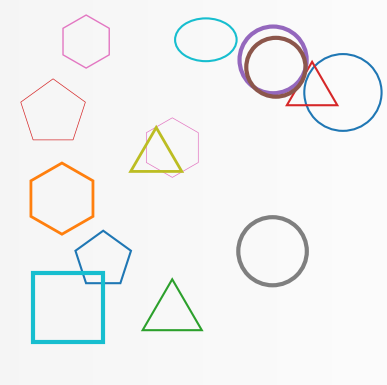[{"shape": "circle", "thickness": 1.5, "radius": 0.5, "center": [0.885, 0.76]}, {"shape": "pentagon", "thickness": 1.5, "radius": 0.38, "center": [0.266, 0.325]}, {"shape": "hexagon", "thickness": 2, "radius": 0.46, "center": [0.16, 0.484]}, {"shape": "triangle", "thickness": 1.5, "radius": 0.44, "center": [0.444, 0.186]}, {"shape": "triangle", "thickness": 1.5, "radius": 0.38, "center": [0.805, 0.764]}, {"shape": "pentagon", "thickness": 0.5, "radius": 0.44, "center": [0.137, 0.708]}, {"shape": "circle", "thickness": 3, "radius": 0.43, "center": [0.705, 0.844]}, {"shape": "circle", "thickness": 3, "radius": 0.38, "center": [0.712, 0.825]}, {"shape": "hexagon", "thickness": 1, "radius": 0.34, "center": [0.222, 0.892]}, {"shape": "hexagon", "thickness": 0.5, "radius": 0.39, "center": [0.445, 0.617]}, {"shape": "circle", "thickness": 3, "radius": 0.44, "center": [0.703, 0.347]}, {"shape": "triangle", "thickness": 2, "radius": 0.38, "center": [0.403, 0.593]}, {"shape": "oval", "thickness": 1.5, "radius": 0.4, "center": [0.531, 0.897]}, {"shape": "square", "thickness": 3, "radius": 0.45, "center": [0.176, 0.202]}]